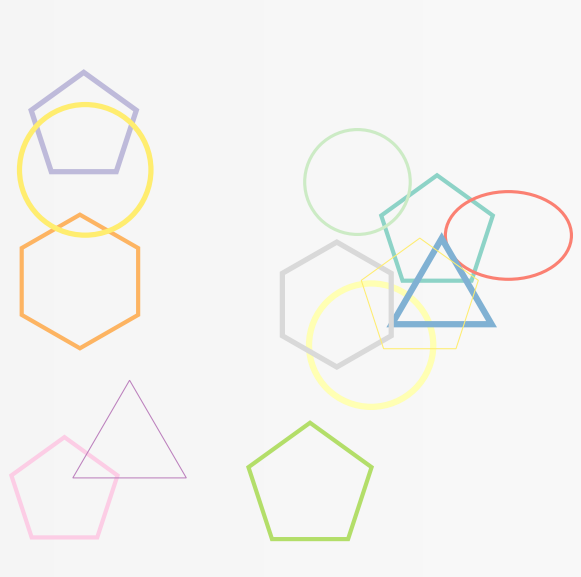[{"shape": "pentagon", "thickness": 2, "radius": 0.5, "center": [0.752, 0.595]}, {"shape": "circle", "thickness": 3, "radius": 0.53, "center": [0.639, 0.401]}, {"shape": "pentagon", "thickness": 2.5, "radius": 0.48, "center": [0.144, 0.779]}, {"shape": "oval", "thickness": 1.5, "radius": 0.54, "center": [0.875, 0.591]}, {"shape": "triangle", "thickness": 3, "radius": 0.5, "center": [0.76, 0.487]}, {"shape": "hexagon", "thickness": 2, "radius": 0.58, "center": [0.138, 0.512]}, {"shape": "pentagon", "thickness": 2, "radius": 0.56, "center": [0.533, 0.156]}, {"shape": "pentagon", "thickness": 2, "radius": 0.48, "center": [0.111, 0.146]}, {"shape": "hexagon", "thickness": 2.5, "radius": 0.54, "center": [0.579, 0.472]}, {"shape": "triangle", "thickness": 0.5, "radius": 0.56, "center": [0.223, 0.228]}, {"shape": "circle", "thickness": 1.5, "radius": 0.45, "center": [0.615, 0.684]}, {"shape": "pentagon", "thickness": 0.5, "radius": 0.53, "center": [0.722, 0.481]}, {"shape": "circle", "thickness": 2.5, "radius": 0.57, "center": [0.147, 0.705]}]